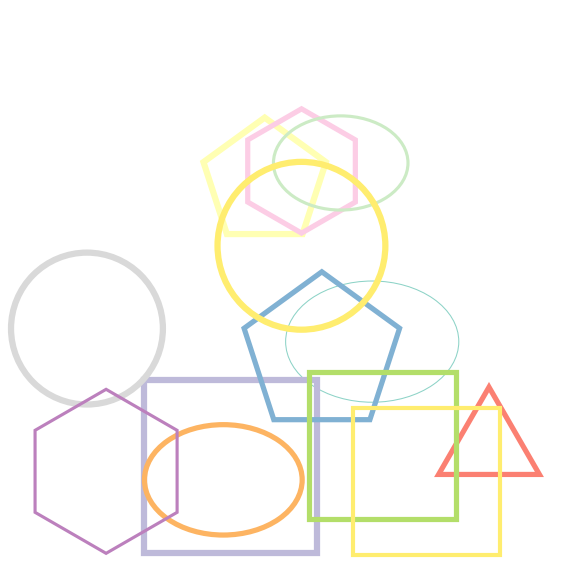[{"shape": "oval", "thickness": 0.5, "radius": 0.75, "center": [0.645, 0.408]}, {"shape": "pentagon", "thickness": 3, "radius": 0.56, "center": [0.458, 0.684]}, {"shape": "square", "thickness": 3, "radius": 0.75, "center": [0.4, 0.192]}, {"shape": "triangle", "thickness": 2.5, "radius": 0.5, "center": [0.847, 0.228]}, {"shape": "pentagon", "thickness": 2.5, "radius": 0.71, "center": [0.557, 0.387]}, {"shape": "oval", "thickness": 2.5, "radius": 0.68, "center": [0.387, 0.168]}, {"shape": "square", "thickness": 2.5, "radius": 0.64, "center": [0.662, 0.228]}, {"shape": "hexagon", "thickness": 2.5, "radius": 0.54, "center": [0.522, 0.703]}, {"shape": "circle", "thickness": 3, "radius": 0.66, "center": [0.151, 0.43]}, {"shape": "hexagon", "thickness": 1.5, "radius": 0.71, "center": [0.184, 0.183]}, {"shape": "oval", "thickness": 1.5, "radius": 0.58, "center": [0.59, 0.717]}, {"shape": "square", "thickness": 2, "radius": 0.64, "center": [0.738, 0.165]}, {"shape": "circle", "thickness": 3, "radius": 0.73, "center": [0.522, 0.574]}]